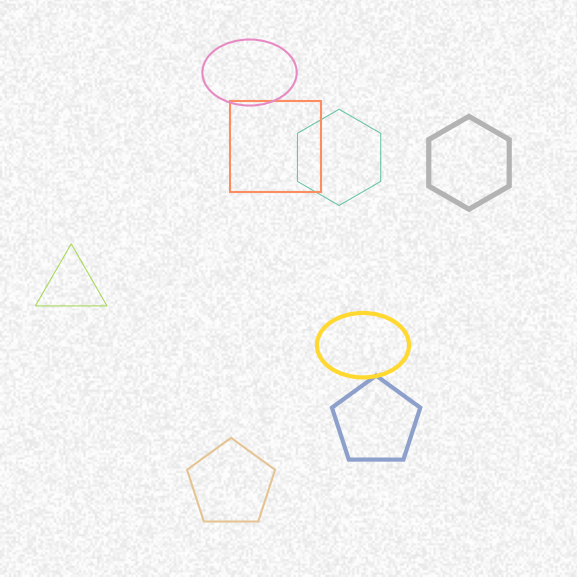[{"shape": "hexagon", "thickness": 0.5, "radius": 0.42, "center": [0.587, 0.727]}, {"shape": "square", "thickness": 1, "radius": 0.39, "center": [0.477, 0.745]}, {"shape": "pentagon", "thickness": 2, "radius": 0.4, "center": [0.651, 0.268]}, {"shape": "oval", "thickness": 1, "radius": 0.41, "center": [0.432, 0.874]}, {"shape": "triangle", "thickness": 0.5, "radius": 0.36, "center": [0.123, 0.505]}, {"shape": "oval", "thickness": 2, "radius": 0.4, "center": [0.629, 0.401]}, {"shape": "pentagon", "thickness": 1, "radius": 0.4, "center": [0.4, 0.161]}, {"shape": "hexagon", "thickness": 2.5, "radius": 0.4, "center": [0.812, 0.717]}]